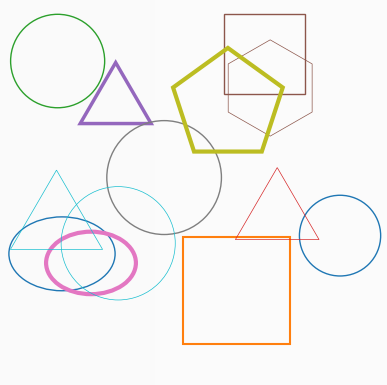[{"shape": "circle", "thickness": 1, "radius": 0.52, "center": [0.878, 0.388]}, {"shape": "oval", "thickness": 1, "radius": 0.69, "center": [0.16, 0.341]}, {"shape": "square", "thickness": 1.5, "radius": 0.69, "center": [0.61, 0.246]}, {"shape": "circle", "thickness": 1, "radius": 0.61, "center": [0.149, 0.841]}, {"shape": "triangle", "thickness": 0.5, "radius": 0.62, "center": [0.715, 0.44]}, {"shape": "triangle", "thickness": 2.5, "radius": 0.53, "center": [0.298, 0.732]}, {"shape": "square", "thickness": 1, "radius": 0.52, "center": [0.682, 0.859]}, {"shape": "hexagon", "thickness": 0.5, "radius": 0.63, "center": [0.697, 0.771]}, {"shape": "oval", "thickness": 3, "radius": 0.58, "center": [0.235, 0.317]}, {"shape": "circle", "thickness": 1, "radius": 0.74, "center": [0.424, 0.539]}, {"shape": "pentagon", "thickness": 3, "radius": 0.74, "center": [0.588, 0.727]}, {"shape": "circle", "thickness": 0.5, "radius": 0.74, "center": [0.305, 0.368]}, {"shape": "triangle", "thickness": 0.5, "radius": 0.69, "center": [0.146, 0.421]}]